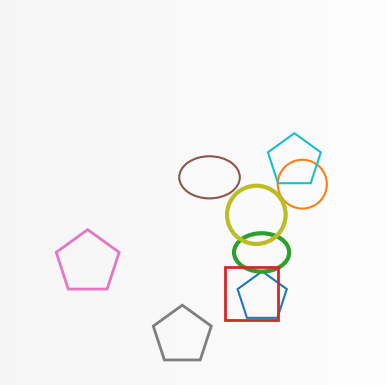[{"shape": "pentagon", "thickness": 1.5, "radius": 0.33, "center": [0.677, 0.228]}, {"shape": "circle", "thickness": 1.5, "radius": 0.32, "center": [0.78, 0.522]}, {"shape": "oval", "thickness": 3, "radius": 0.36, "center": [0.675, 0.344]}, {"shape": "square", "thickness": 2, "radius": 0.34, "center": [0.649, 0.239]}, {"shape": "oval", "thickness": 1.5, "radius": 0.39, "center": [0.541, 0.539]}, {"shape": "pentagon", "thickness": 2, "radius": 0.43, "center": [0.226, 0.318]}, {"shape": "pentagon", "thickness": 2, "radius": 0.39, "center": [0.47, 0.129]}, {"shape": "circle", "thickness": 3, "radius": 0.38, "center": [0.662, 0.442]}, {"shape": "pentagon", "thickness": 1.5, "radius": 0.36, "center": [0.76, 0.582]}]